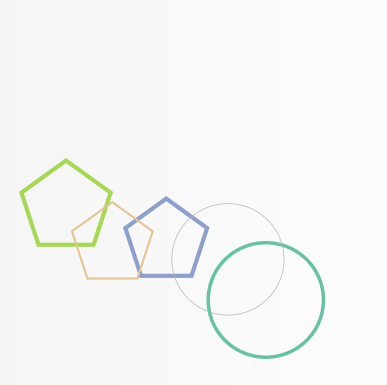[{"shape": "circle", "thickness": 2.5, "radius": 0.74, "center": [0.686, 0.221]}, {"shape": "pentagon", "thickness": 3, "radius": 0.55, "center": [0.429, 0.373]}, {"shape": "pentagon", "thickness": 3, "radius": 0.61, "center": [0.17, 0.462]}, {"shape": "pentagon", "thickness": 1.5, "radius": 0.55, "center": [0.29, 0.365]}, {"shape": "circle", "thickness": 0.5, "radius": 0.72, "center": [0.588, 0.326]}]